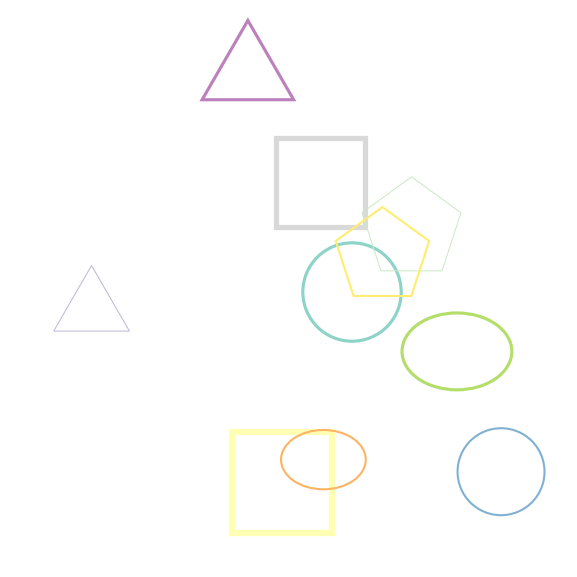[{"shape": "circle", "thickness": 1.5, "radius": 0.43, "center": [0.61, 0.493]}, {"shape": "square", "thickness": 3, "radius": 0.44, "center": [0.488, 0.164]}, {"shape": "triangle", "thickness": 0.5, "radius": 0.38, "center": [0.159, 0.464]}, {"shape": "circle", "thickness": 1, "radius": 0.38, "center": [0.868, 0.182]}, {"shape": "oval", "thickness": 1, "radius": 0.37, "center": [0.56, 0.203]}, {"shape": "oval", "thickness": 1.5, "radius": 0.48, "center": [0.791, 0.391]}, {"shape": "square", "thickness": 2.5, "radius": 0.38, "center": [0.554, 0.683]}, {"shape": "triangle", "thickness": 1.5, "radius": 0.46, "center": [0.429, 0.872]}, {"shape": "pentagon", "thickness": 0.5, "radius": 0.45, "center": [0.713, 0.603]}, {"shape": "pentagon", "thickness": 1, "radius": 0.43, "center": [0.662, 0.555]}]